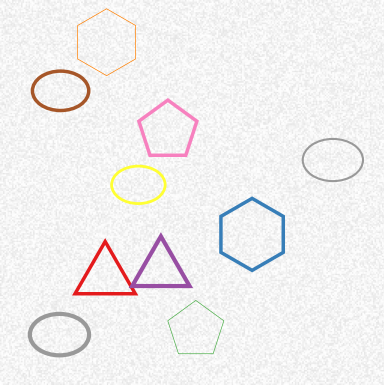[{"shape": "triangle", "thickness": 2.5, "radius": 0.45, "center": [0.273, 0.282]}, {"shape": "hexagon", "thickness": 2.5, "radius": 0.47, "center": [0.655, 0.391]}, {"shape": "pentagon", "thickness": 0.5, "radius": 0.38, "center": [0.509, 0.143]}, {"shape": "triangle", "thickness": 3, "radius": 0.43, "center": [0.418, 0.3]}, {"shape": "hexagon", "thickness": 0.5, "radius": 0.43, "center": [0.277, 0.89]}, {"shape": "oval", "thickness": 2, "radius": 0.35, "center": [0.359, 0.52]}, {"shape": "oval", "thickness": 2.5, "radius": 0.37, "center": [0.157, 0.764]}, {"shape": "pentagon", "thickness": 2.5, "radius": 0.4, "center": [0.436, 0.661]}, {"shape": "oval", "thickness": 1.5, "radius": 0.39, "center": [0.865, 0.584]}, {"shape": "oval", "thickness": 3, "radius": 0.38, "center": [0.154, 0.131]}]